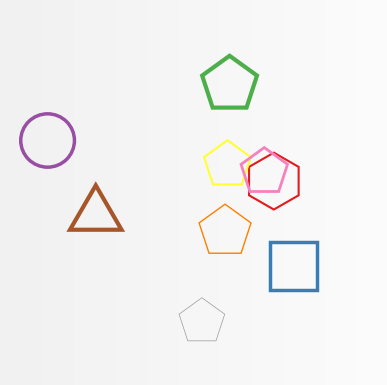[{"shape": "hexagon", "thickness": 1.5, "radius": 0.37, "center": [0.707, 0.53]}, {"shape": "square", "thickness": 2.5, "radius": 0.31, "center": [0.757, 0.309]}, {"shape": "pentagon", "thickness": 3, "radius": 0.37, "center": [0.592, 0.781]}, {"shape": "circle", "thickness": 2.5, "radius": 0.35, "center": [0.123, 0.635]}, {"shape": "pentagon", "thickness": 1, "radius": 0.35, "center": [0.581, 0.399]}, {"shape": "pentagon", "thickness": 1.5, "radius": 0.32, "center": [0.587, 0.572]}, {"shape": "triangle", "thickness": 3, "radius": 0.38, "center": [0.247, 0.442]}, {"shape": "pentagon", "thickness": 2, "radius": 0.32, "center": [0.682, 0.554]}, {"shape": "pentagon", "thickness": 0.5, "radius": 0.31, "center": [0.521, 0.165]}]